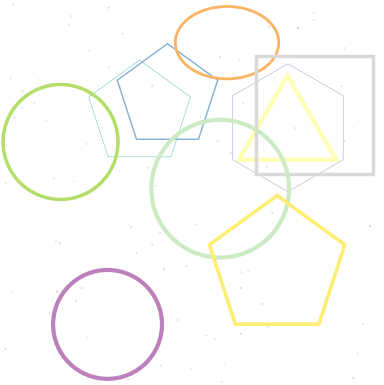[{"shape": "pentagon", "thickness": 0.5, "radius": 0.69, "center": [0.362, 0.705]}, {"shape": "triangle", "thickness": 3, "radius": 0.73, "center": [0.747, 0.658]}, {"shape": "hexagon", "thickness": 0.5, "radius": 0.83, "center": [0.748, 0.668]}, {"shape": "pentagon", "thickness": 1, "radius": 0.69, "center": [0.435, 0.749]}, {"shape": "oval", "thickness": 2, "radius": 0.67, "center": [0.59, 0.889]}, {"shape": "circle", "thickness": 2.5, "radius": 0.75, "center": [0.157, 0.631]}, {"shape": "square", "thickness": 2.5, "radius": 0.77, "center": [0.817, 0.7]}, {"shape": "circle", "thickness": 3, "radius": 0.71, "center": [0.279, 0.157]}, {"shape": "circle", "thickness": 3, "radius": 0.89, "center": [0.572, 0.51]}, {"shape": "pentagon", "thickness": 2.5, "radius": 0.92, "center": [0.72, 0.307]}]